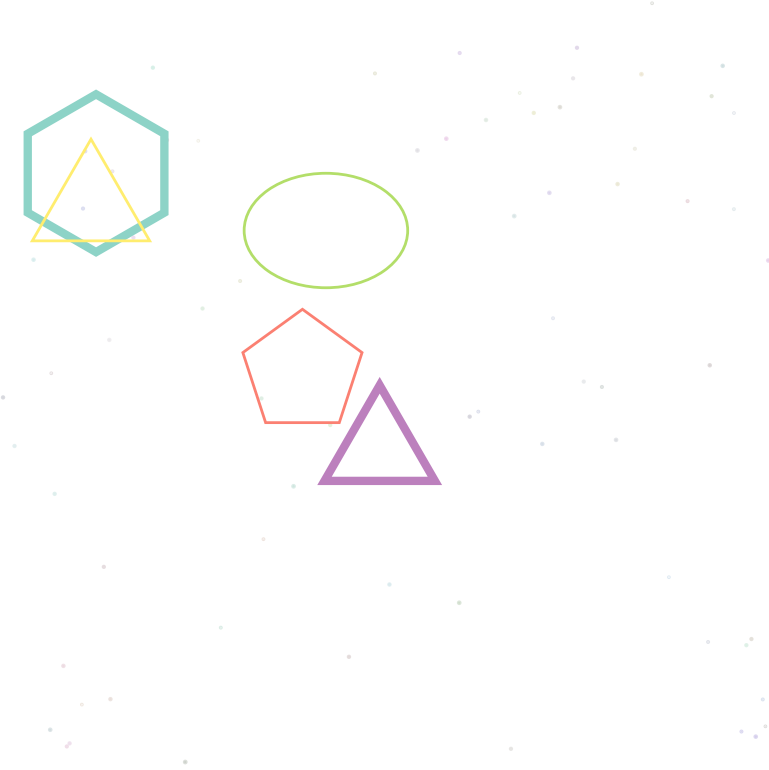[{"shape": "hexagon", "thickness": 3, "radius": 0.51, "center": [0.125, 0.775]}, {"shape": "pentagon", "thickness": 1, "radius": 0.41, "center": [0.393, 0.517]}, {"shape": "oval", "thickness": 1, "radius": 0.53, "center": [0.423, 0.701]}, {"shape": "triangle", "thickness": 3, "radius": 0.41, "center": [0.493, 0.417]}, {"shape": "triangle", "thickness": 1, "radius": 0.44, "center": [0.118, 0.731]}]